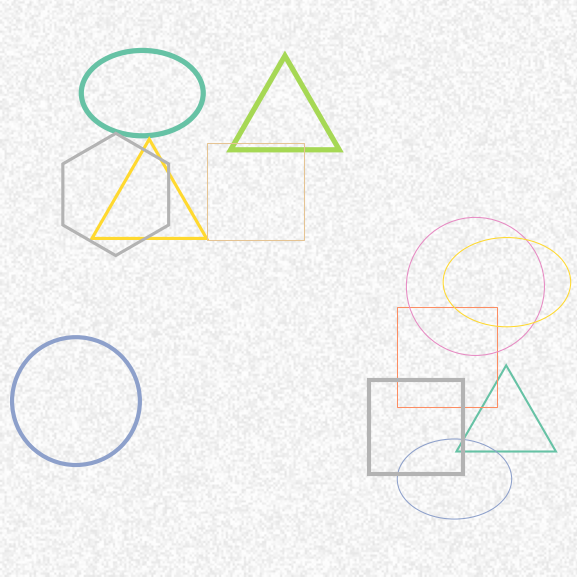[{"shape": "oval", "thickness": 2.5, "radius": 0.53, "center": [0.246, 0.838]}, {"shape": "triangle", "thickness": 1, "radius": 0.5, "center": [0.876, 0.267]}, {"shape": "square", "thickness": 0.5, "radius": 0.43, "center": [0.775, 0.382]}, {"shape": "oval", "thickness": 0.5, "radius": 0.5, "center": [0.787, 0.17]}, {"shape": "circle", "thickness": 2, "radius": 0.55, "center": [0.132, 0.305]}, {"shape": "circle", "thickness": 0.5, "radius": 0.6, "center": [0.823, 0.503]}, {"shape": "triangle", "thickness": 2.5, "radius": 0.54, "center": [0.493, 0.794]}, {"shape": "oval", "thickness": 0.5, "radius": 0.55, "center": [0.878, 0.511]}, {"shape": "triangle", "thickness": 1.5, "radius": 0.57, "center": [0.258, 0.644]}, {"shape": "square", "thickness": 0.5, "radius": 0.42, "center": [0.442, 0.668]}, {"shape": "hexagon", "thickness": 1.5, "radius": 0.53, "center": [0.2, 0.662]}, {"shape": "square", "thickness": 2, "radius": 0.41, "center": [0.72, 0.26]}]